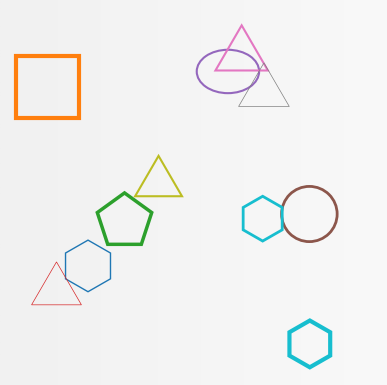[{"shape": "hexagon", "thickness": 1, "radius": 0.33, "center": [0.227, 0.309]}, {"shape": "square", "thickness": 3, "radius": 0.41, "center": [0.122, 0.774]}, {"shape": "pentagon", "thickness": 2.5, "radius": 0.37, "center": [0.321, 0.425]}, {"shape": "triangle", "thickness": 0.5, "radius": 0.37, "center": [0.146, 0.245]}, {"shape": "oval", "thickness": 1.5, "radius": 0.4, "center": [0.588, 0.814]}, {"shape": "circle", "thickness": 2, "radius": 0.36, "center": [0.798, 0.444]}, {"shape": "triangle", "thickness": 1.5, "radius": 0.39, "center": [0.624, 0.856]}, {"shape": "triangle", "thickness": 0.5, "radius": 0.38, "center": [0.681, 0.761]}, {"shape": "triangle", "thickness": 1.5, "radius": 0.35, "center": [0.409, 0.525]}, {"shape": "hexagon", "thickness": 2, "radius": 0.29, "center": [0.678, 0.432]}, {"shape": "hexagon", "thickness": 3, "radius": 0.3, "center": [0.8, 0.107]}]